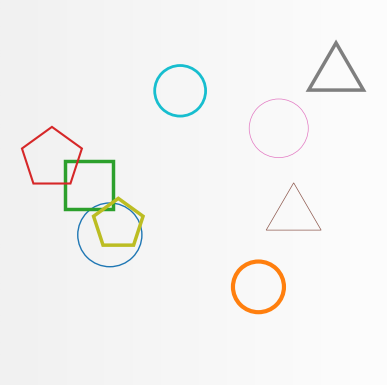[{"shape": "circle", "thickness": 1, "radius": 0.41, "center": [0.283, 0.39]}, {"shape": "circle", "thickness": 3, "radius": 0.33, "center": [0.667, 0.255]}, {"shape": "square", "thickness": 2.5, "radius": 0.31, "center": [0.23, 0.519]}, {"shape": "pentagon", "thickness": 1.5, "radius": 0.41, "center": [0.134, 0.589]}, {"shape": "triangle", "thickness": 0.5, "radius": 0.41, "center": [0.758, 0.443]}, {"shape": "circle", "thickness": 0.5, "radius": 0.38, "center": [0.719, 0.667]}, {"shape": "triangle", "thickness": 2.5, "radius": 0.41, "center": [0.867, 0.807]}, {"shape": "pentagon", "thickness": 2.5, "radius": 0.34, "center": [0.305, 0.418]}, {"shape": "circle", "thickness": 2, "radius": 0.33, "center": [0.465, 0.764]}]